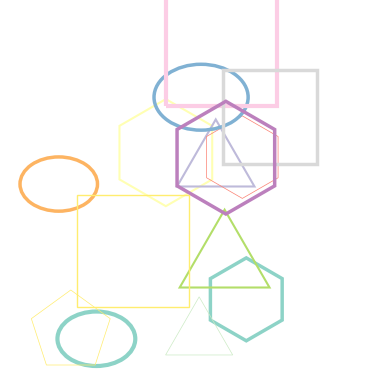[{"shape": "oval", "thickness": 3, "radius": 0.51, "center": [0.25, 0.12]}, {"shape": "hexagon", "thickness": 2.5, "radius": 0.54, "center": [0.64, 0.222]}, {"shape": "hexagon", "thickness": 1.5, "radius": 0.7, "center": [0.431, 0.604]}, {"shape": "triangle", "thickness": 1.5, "radius": 0.58, "center": [0.56, 0.574]}, {"shape": "hexagon", "thickness": 0.5, "radius": 0.54, "center": [0.629, 0.592]}, {"shape": "oval", "thickness": 2.5, "radius": 0.61, "center": [0.522, 0.747]}, {"shape": "oval", "thickness": 2.5, "radius": 0.5, "center": [0.153, 0.522]}, {"shape": "triangle", "thickness": 1.5, "radius": 0.67, "center": [0.583, 0.321]}, {"shape": "square", "thickness": 3, "radius": 0.72, "center": [0.576, 0.868]}, {"shape": "square", "thickness": 2.5, "radius": 0.61, "center": [0.701, 0.695]}, {"shape": "hexagon", "thickness": 2.5, "radius": 0.73, "center": [0.587, 0.59]}, {"shape": "triangle", "thickness": 0.5, "radius": 0.5, "center": [0.517, 0.128]}, {"shape": "square", "thickness": 1, "radius": 0.73, "center": [0.345, 0.349]}, {"shape": "pentagon", "thickness": 0.5, "radius": 0.54, "center": [0.184, 0.139]}]